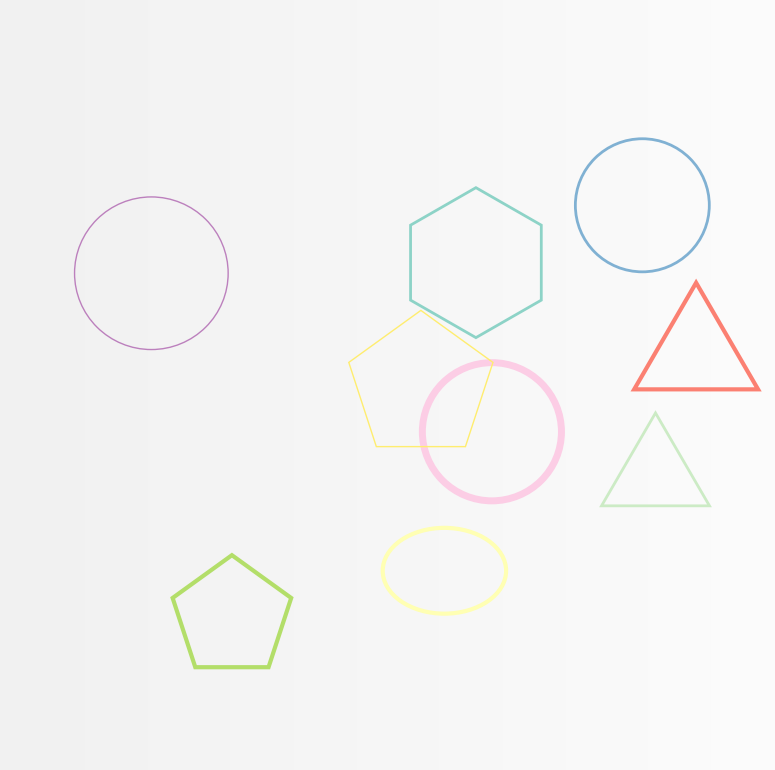[{"shape": "hexagon", "thickness": 1, "radius": 0.49, "center": [0.614, 0.659]}, {"shape": "oval", "thickness": 1.5, "radius": 0.4, "center": [0.573, 0.259]}, {"shape": "triangle", "thickness": 1.5, "radius": 0.46, "center": [0.898, 0.541]}, {"shape": "circle", "thickness": 1, "radius": 0.43, "center": [0.829, 0.733]}, {"shape": "pentagon", "thickness": 1.5, "radius": 0.4, "center": [0.299, 0.199]}, {"shape": "circle", "thickness": 2.5, "radius": 0.45, "center": [0.635, 0.439]}, {"shape": "circle", "thickness": 0.5, "radius": 0.5, "center": [0.195, 0.645]}, {"shape": "triangle", "thickness": 1, "radius": 0.4, "center": [0.846, 0.383]}, {"shape": "pentagon", "thickness": 0.5, "radius": 0.49, "center": [0.543, 0.499]}]